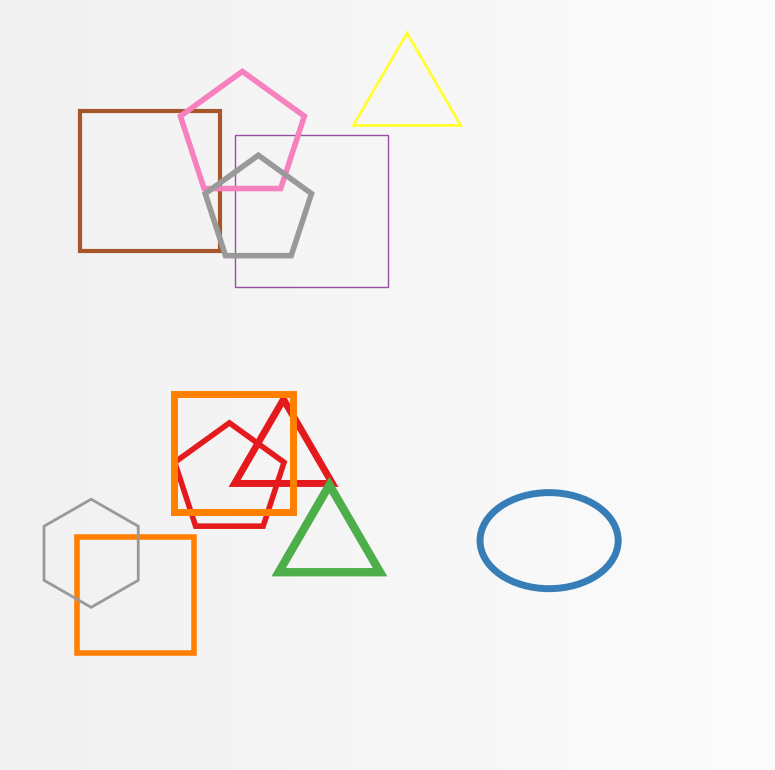[{"shape": "triangle", "thickness": 2.5, "radius": 0.36, "center": [0.366, 0.409]}, {"shape": "pentagon", "thickness": 2, "radius": 0.37, "center": [0.296, 0.377]}, {"shape": "oval", "thickness": 2.5, "radius": 0.45, "center": [0.709, 0.298]}, {"shape": "triangle", "thickness": 3, "radius": 0.38, "center": [0.425, 0.295]}, {"shape": "square", "thickness": 0.5, "radius": 0.49, "center": [0.402, 0.726]}, {"shape": "square", "thickness": 2.5, "radius": 0.38, "center": [0.301, 0.411]}, {"shape": "square", "thickness": 2, "radius": 0.38, "center": [0.175, 0.227]}, {"shape": "triangle", "thickness": 1, "radius": 0.4, "center": [0.525, 0.877]}, {"shape": "square", "thickness": 1.5, "radius": 0.45, "center": [0.193, 0.765]}, {"shape": "pentagon", "thickness": 2, "radius": 0.42, "center": [0.313, 0.823]}, {"shape": "pentagon", "thickness": 2, "radius": 0.36, "center": [0.333, 0.726]}, {"shape": "hexagon", "thickness": 1, "radius": 0.35, "center": [0.118, 0.281]}]